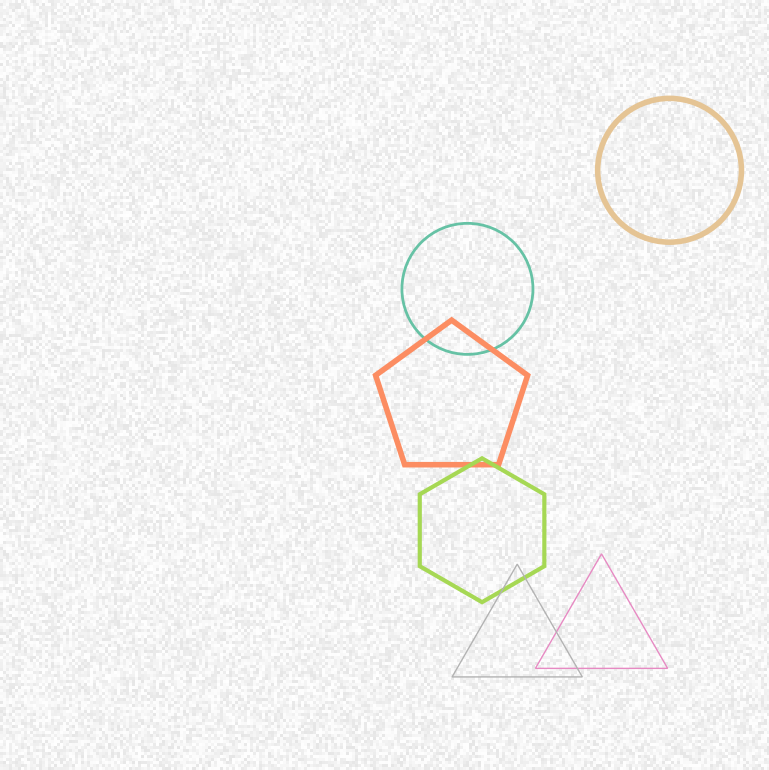[{"shape": "circle", "thickness": 1, "radius": 0.43, "center": [0.607, 0.625]}, {"shape": "pentagon", "thickness": 2, "radius": 0.52, "center": [0.587, 0.48]}, {"shape": "triangle", "thickness": 0.5, "radius": 0.5, "center": [0.781, 0.182]}, {"shape": "hexagon", "thickness": 1.5, "radius": 0.47, "center": [0.626, 0.311]}, {"shape": "circle", "thickness": 2, "radius": 0.47, "center": [0.87, 0.779]}, {"shape": "triangle", "thickness": 0.5, "radius": 0.49, "center": [0.672, 0.17]}]